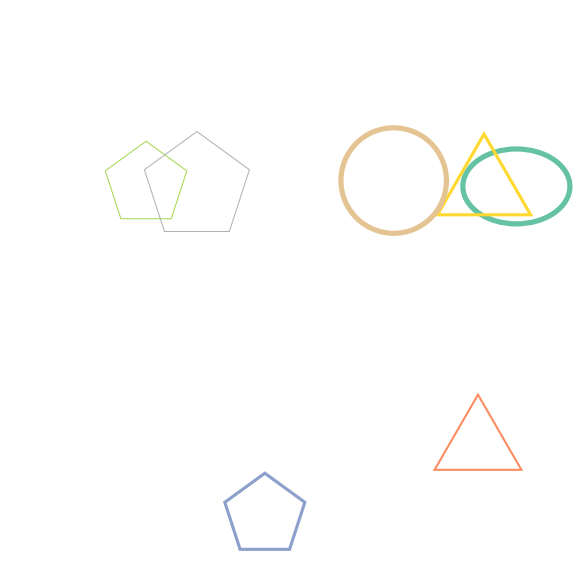[{"shape": "oval", "thickness": 2.5, "radius": 0.46, "center": [0.894, 0.676]}, {"shape": "triangle", "thickness": 1, "radius": 0.43, "center": [0.828, 0.229]}, {"shape": "pentagon", "thickness": 1.5, "radius": 0.36, "center": [0.459, 0.107]}, {"shape": "pentagon", "thickness": 0.5, "radius": 0.37, "center": [0.253, 0.68]}, {"shape": "triangle", "thickness": 1.5, "radius": 0.47, "center": [0.838, 0.674]}, {"shape": "circle", "thickness": 2.5, "radius": 0.46, "center": [0.682, 0.686]}, {"shape": "pentagon", "thickness": 0.5, "radius": 0.48, "center": [0.341, 0.676]}]